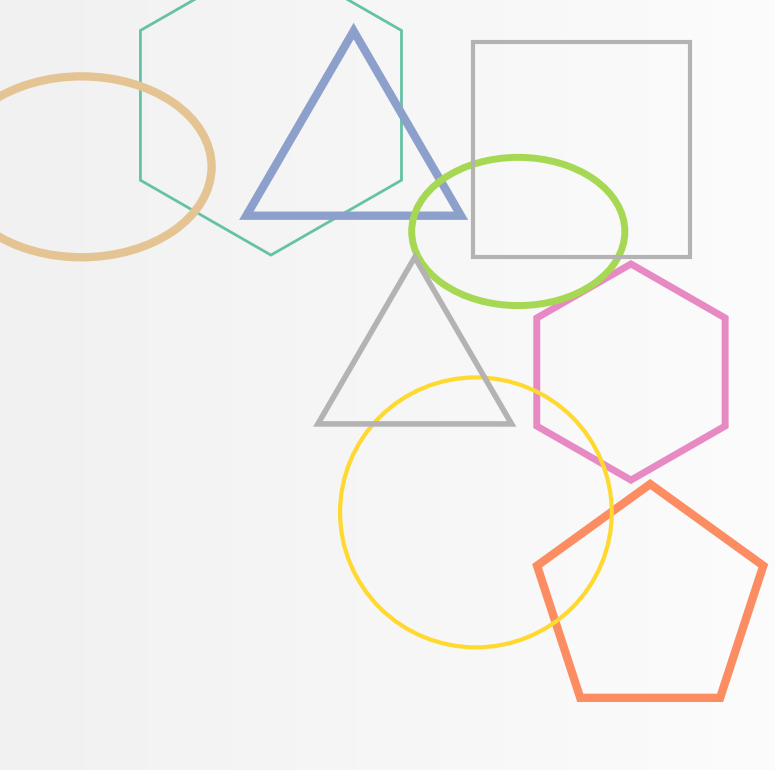[{"shape": "hexagon", "thickness": 1, "radius": 0.97, "center": [0.35, 0.863]}, {"shape": "pentagon", "thickness": 3, "radius": 0.77, "center": [0.839, 0.218]}, {"shape": "triangle", "thickness": 3, "radius": 0.8, "center": [0.456, 0.8]}, {"shape": "hexagon", "thickness": 2.5, "radius": 0.7, "center": [0.814, 0.517]}, {"shape": "oval", "thickness": 2.5, "radius": 0.69, "center": [0.669, 0.699]}, {"shape": "circle", "thickness": 1.5, "radius": 0.88, "center": [0.614, 0.335]}, {"shape": "oval", "thickness": 3, "radius": 0.84, "center": [0.105, 0.783]}, {"shape": "square", "thickness": 1.5, "radius": 0.7, "center": [0.751, 0.806]}, {"shape": "triangle", "thickness": 2, "radius": 0.72, "center": [0.535, 0.522]}]